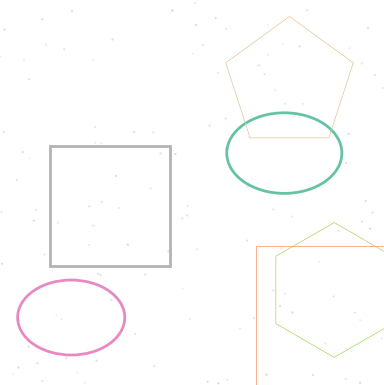[{"shape": "oval", "thickness": 2, "radius": 0.75, "center": [0.738, 0.602]}, {"shape": "square", "thickness": 0.5, "radius": 0.98, "center": [0.862, 0.165]}, {"shape": "oval", "thickness": 2, "radius": 0.7, "center": [0.185, 0.175]}, {"shape": "hexagon", "thickness": 0.5, "radius": 0.88, "center": [0.868, 0.247]}, {"shape": "pentagon", "thickness": 0.5, "radius": 0.87, "center": [0.752, 0.783]}, {"shape": "square", "thickness": 2, "radius": 0.78, "center": [0.286, 0.466]}]